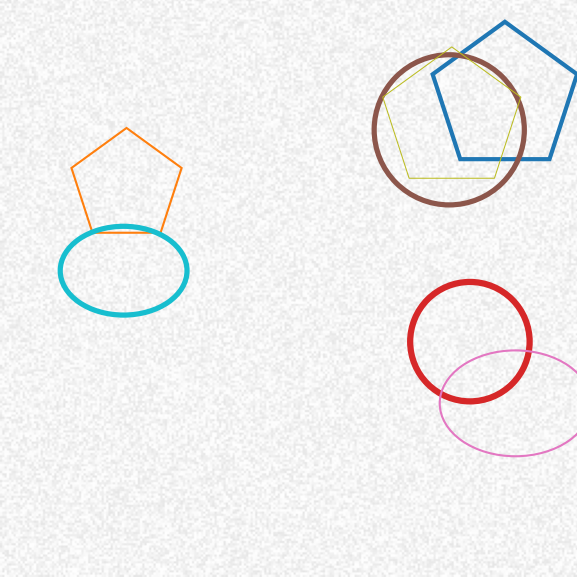[{"shape": "pentagon", "thickness": 2, "radius": 0.66, "center": [0.874, 0.83]}, {"shape": "pentagon", "thickness": 1, "radius": 0.5, "center": [0.219, 0.677]}, {"shape": "circle", "thickness": 3, "radius": 0.52, "center": [0.814, 0.408]}, {"shape": "circle", "thickness": 2.5, "radius": 0.65, "center": [0.778, 0.774]}, {"shape": "oval", "thickness": 1, "radius": 0.65, "center": [0.892, 0.301]}, {"shape": "pentagon", "thickness": 0.5, "radius": 0.63, "center": [0.782, 0.792]}, {"shape": "oval", "thickness": 2.5, "radius": 0.55, "center": [0.214, 0.53]}]